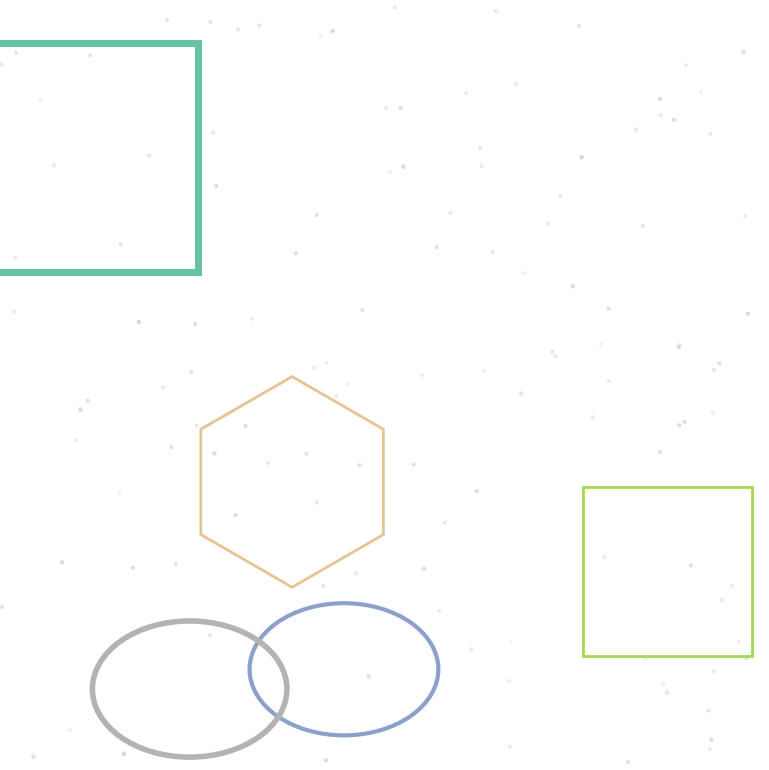[{"shape": "square", "thickness": 2.5, "radius": 0.75, "center": [0.108, 0.795]}, {"shape": "oval", "thickness": 1.5, "radius": 0.61, "center": [0.447, 0.131]}, {"shape": "square", "thickness": 1, "radius": 0.55, "center": [0.867, 0.258]}, {"shape": "hexagon", "thickness": 1, "radius": 0.68, "center": [0.379, 0.374]}, {"shape": "oval", "thickness": 2, "radius": 0.63, "center": [0.246, 0.105]}]